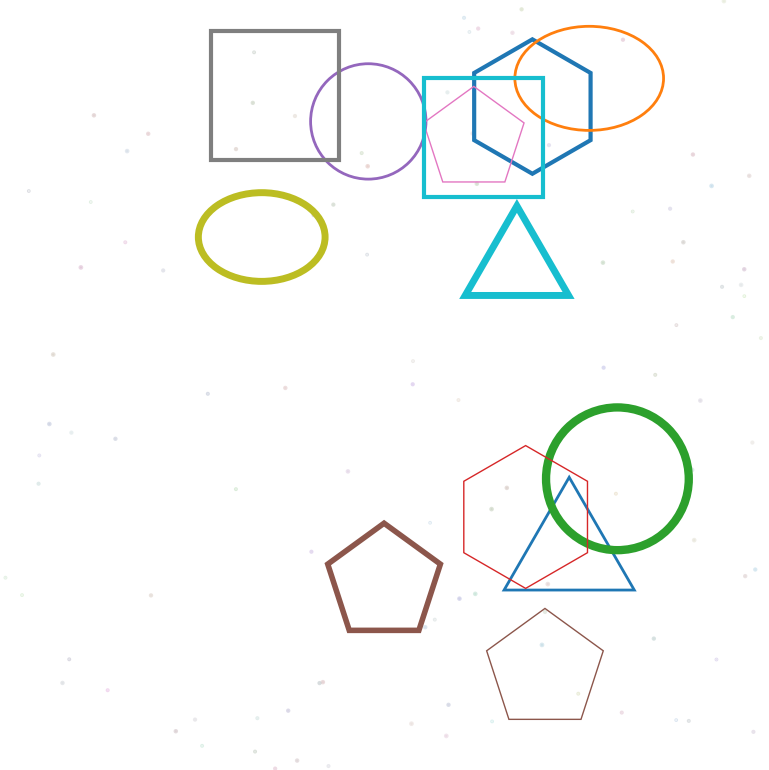[{"shape": "hexagon", "thickness": 1.5, "radius": 0.44, "center": [0.691, 0.862]}, {"shape": "triangle", "thickness": 1, "radius": 0.49, "center": [0.739, 0.283]}, {"shape": "oval", "thickness": 1, "radius": 0.48, "center": [0.765, 0.898]}, {"shape": "circle", "thickness": 3, "radius": 0.46, "center": [0.802, 0.378]}, {"shape": "hexagon", "thickness": 0.5, "radius": 0.46, "center": [0.683, 0.329]}, {"shape": "circle", "thickness": 1, "radius": 0.37, "center": [0.478, 0.842]}, {"shape": "pentagon", "thickness": 2, "radius": 0.38, "center": [0.499, 0.244]}, {"shape": "pentagon", "thickness": 0.5, "radius": 0.4, "center": [0.708, 0.13]}, {"shape": "pentagon", "thickness": 0.5, "radius": 0.34, "center": [0.615, 0.819]}, {"shape": "square", "thickness": 1.5, "radius": 0.42, "center": [0.357, 0.876]}, {"shape": "oval", "thickness": 2.5, "radius": 0.41, "center": [0.34, 0.692]}, {"shape": "triangle", "thickness": 2.5, "radius": 0.39, "center": [0.671, 0.655]}, {"shape": "square", "thickness": 1.5, "radius": 0.39, "center": [0.627, 0.822]}]